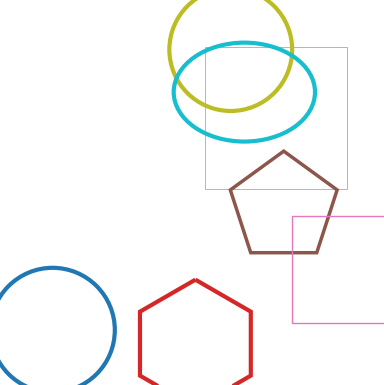[{"shape": "circle", "thickness": 3, "radius": 0.81, "center": [0.137, 0.143]}, {"shape": "square", "thickness": 0.5, "radius": 0.92, "center": [0.717, 0.694]}, {"shape": "hexagon", "thickness": 3, "radius": 0.83, "center": [0.508, 0.107]}, {"shape": "pentagon", "thickness": 2.5, "radius": 0.73, "center": [0.737, 0.462]}, {"shape": "square", "thickness": 1, "radius": 0.69, "center": [0.898, 0.301]}, {"shape": "circle", "thickness": 3, "radius": 0.8, "center": [0.599, 0.871]}, {"shape": "oval", "thickness": 3, "radius": 0.92, "center": [0.635, 0.761]}]